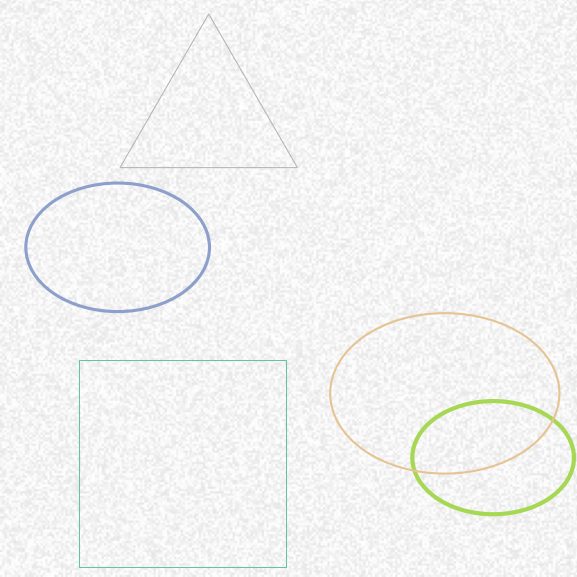[{"shape": "square", "thickness": 0.5, "radius": 0.9, "center": [0.316, 0.196]}, {"shape": "oval", "thickness": 1.5, "radius": 0.79, "center": [0.204, 0.571]}, {"shape": "oval", "thickness": 2, "radius": 0.7, "center": [0.854, 0.207]}, {"shape": "oval", "thickness": 1, "radius": 0.99, "center": [0.77, 0.318]}, {"shape": "triangle", "thickness": 0.5, "radius": 0.89, "center": [0.361, 0.798]}]